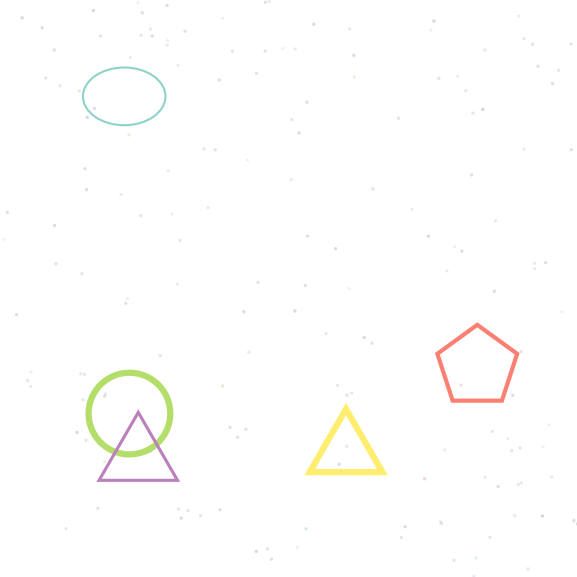[{"shape": "oval", "thickness": 1, "radius": 0.36, "center": [0.215, 0.832]}, {"shape": "pentagon", "thickness": 2, "radius": 0.36, "center": [0.826, 0.364]}, {"shape": "circle", "thickness": 3, "radius": 0.35, "center": [0.224, 0.283]}, {"shape": "triangle", "thickness": 1.5, "radius": 0.39, "center": [0.239, 0.207]}, {"shape": "triangle", "thickness": 3, "radius": 0.36, "center": [0.599, 0.218]}]